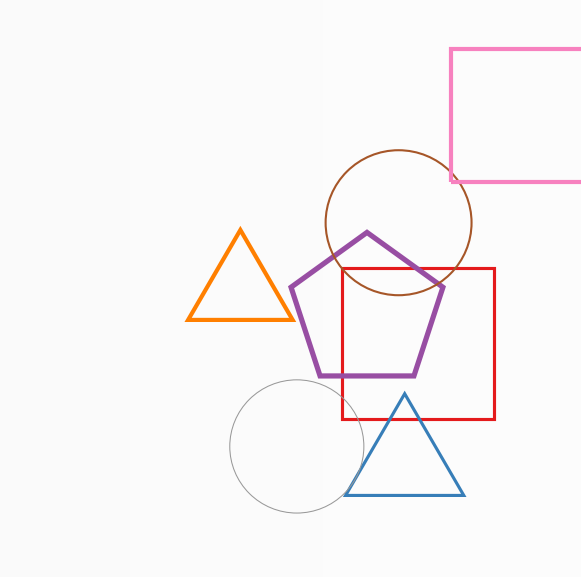[{"shape": "square", "thickness": 1.5, "radius": 0.65, "center": [0.719, 0.404]}, {"shape": "triangle", "thickness": 1.5, "radius": 0.59, "center": [0.696, 0.2]}, {"shape": "pentagon", "thickness": 2.5, "radius": 0.69, "center": [0.631, 0.459]}, {"shape": "triangle", "thickness": 2, "radius": 0.52, "center": [0.414, 0.497]}, {"shape": "circle", "thickness": 1, "radius": 0.63, "center": [0.686, 0.613]}, {"shape": "square", "thickness": 2, "radius": 0.58, "center": [0.891, 0.799]}, {"shape": "circle", "thickness": 0.5, "radius": 0.58, "center": [0.511, 0.226]}]